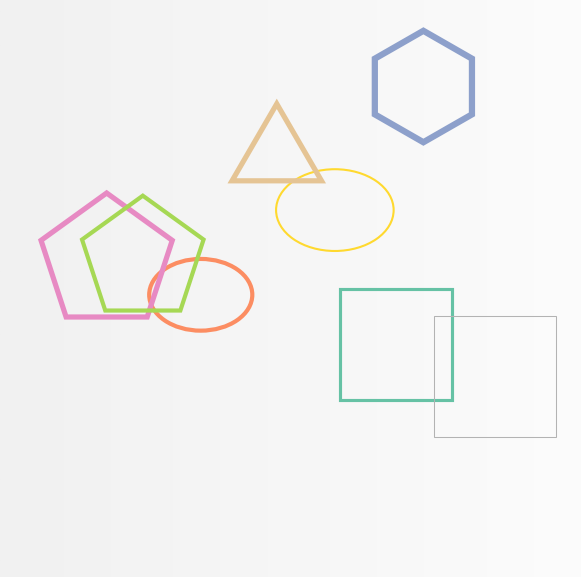[{"shape": "square", "thickness": 1.5, "radius": 0.48, "center": [0.682, 0.402]}, {"shape": "oval", "thickness": 2, "radius": 0.44, "center": [0.345, 0.489]}, {"shape": "hexagon", "thickness": 3, "radius": 0.48, "center": [0.728, 0.849]}, {"shape": "pentagon", "thickness": 2.5, "radius": 0.59, "center": [0.183, 0.546]}, {"shape": "pentagon", "thickness": 2, "radius": 0.55, "center": [0.246, 0.55]}, {"shape": "oval", "thickness": 1, "radius": 0.51, "center": [0.576, 0.635]}, {"shape": "triangle", "thickness": 2.5, "radius": 0.44, "center": [0.476, 0.73]}, {"shape": "square", "thickness": 0.5, "radius": 0.52, "center": [0.851, 0.348]}]